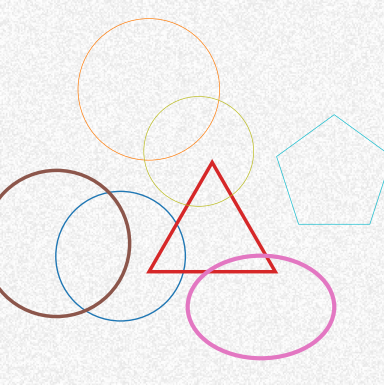[{"shape": "circle", "thickness": 1, "radius": 0.84, "center": [0.313, 0.335]}, {"shape": "circle", "thickness": 0.5, "radius": 0.92, "center": [0.387, 0.768]}, {"shape": "triangle", "thickness": 2.5, "radius": 0.95, "center": [0.551, 0.389]}, {"shape": "circle", "thickness": 2.5, "radius": 0.95, "center": [0.147, 0.368]}, {"shape": "oval", "thickness": 3, "radius": 0.95, "center": [0.678, 0.203]}, {"shape": "circle", "thickness": 0.5, "radius": 0.71, "center": [0.516, 0.607]}, {"shape": "pentagon", "thickness": 0.5, "radius": 0.79, "center": [0.868, 0.545]}]